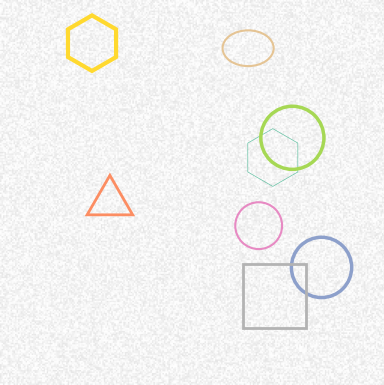[{"shape": "hexagon", "thickness": 0.5, "radius": 0.38, "center": [0.709, 0.591]}, {"shape": "triangle", "thickness": 2, "radius": 0.34, "center": [0.285, 0.476]}, {"shape": "circle", "thickness": 2.5, "radius": 0.39, "center": [0.835, 0.305]}, {"shape": "circle", "thickness": 1.5, "radius": 0.3, "center": [0.672, 0.414]}, {"shape": "circle", "thickness": 2.5, "radius": 0.41, "center": [0.759, 0.642]}, {"shape": "hexagon", "thickness": 3, "radius": 0.36, "center": [0.239, 0.888]}, {"shape": "oval", "thickness": 1.5, "radius": 0.33, "center": [0.644, 0.875]}, {"shape": "square", "thickness": 2, "radius": 0.41, "center": [0.713, 0.232]}]